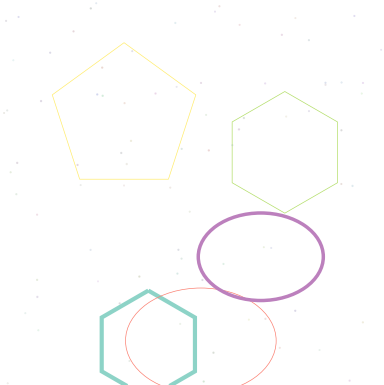[{"shape": "hexagon", "thickness": 3, "radius": 0.7, "center": [0.385, 0.105]}, {"shape": "oval", "thickness": 0.5, "radius": 0.98, "center": [0.522, 0.115]}, {"shape": "hexagon", "thickness": 0.5, "radius": 0.79, "center": [0.74, 0.604]}, {"shape": "oval", "thickness": 2.5, "radius": 0.81, "center": [0.677, 0.333]}, {"shape": "pentagon", "thickness": 0.5, "radius": 0.98, "center": [0.322, 0.693]}]